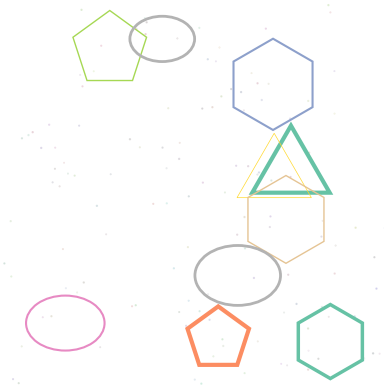[{"shape": "triangle", "thickness": 3, "radius": 0.58, "center": [0.756, 0.558]}, {"shape": "hexagon", "thickness": 2.5, "radius": 0.48, "center": [0.858, 0.113]}, {"shape": "pentagon", "thickness": 3, "radius": 0.42, "center": [0.567, 0.12]}, {"shape": "hexagon", "thickness": 1.5, "radius": 0.59, "center": [0.709, 0.781]}, {"shape": "oval", "thickness": 1.5, "radius": 0.51, "center": [0.17, 0.161]}, {"shape": "pentagon", "thickness": 1, "radius": 0.5, "center": [0.285, 0.872]}, {"shape": "triangle", "thickness": 0.5, "radius": 0.56, "center": [0.712, 0.542]}, {"shape": "hexagon", "thickness": 1, "radius": 0.57, "center": [0.743, 0.43]}, {"shape": "oval", "thickness": 2, "radius": 0.42, "center": [0.421, 0.899]}, {"shape": "oval", "thickness": 2, "radius": 0.56, "center": [0.617, 0.285]}]